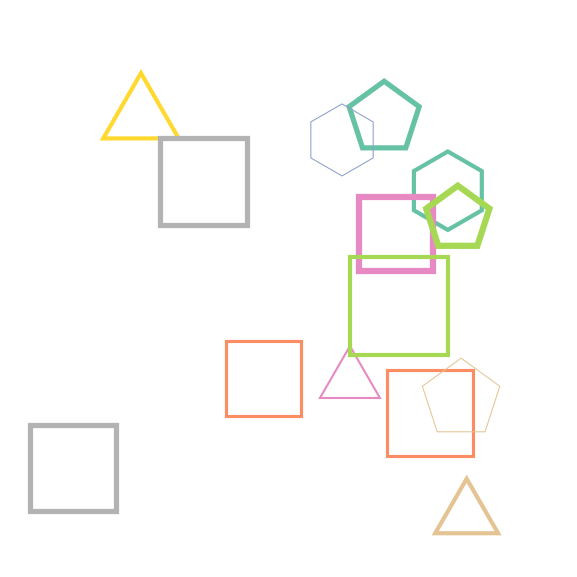[{"shape": "pentagon", "thickness": 2.5, "radius": 0.32, "center": [0.665, 0.795]}, {"shape": "hexagon", "thickness": 2, "radius": 0.34, "center": [0.776, 0.669]}, {"shape": "square", "thickness": 1.5, "radius": 0.37, "center": [0.744, 0.285]}, {"shape": "square", "thickness": 1.5, "radius": 0.33, "center": [0.456, 0.344]}, {"shape": "hexagon", "thickness": 0.5, "radius": 0.31, "center": [0.592, 0.757]}, {"shape": "triangle", "thickness": 1, "radius": 0.3, "center": [0.606, 0.34]}, {"shape": "square", "thickness": 3, "radius": 0.32, "center": [0.685, 0.594]}, {"shape": "pentagon", "thickness": 3, "radius": 0.29, "center": [0.793, 0.62]}, {"shape": "square", "thickness": 2, "radius": 0.42, "center": [0.691, 0.469]}, {"shape": "triangle", "thickness": 2, "radius": 0.38, "center": [0.244, 0.797]}, {"shape": "triangle", "thickness": 2, "radius": 0.31, "center": [0.808, 0.107]}, {"shape": "pentagon", "thickness": 0.5, "radius": 0.35, "center": [0.798, 0.308]}, {"shape": "square", "thickness": 2.5, "radius": 0.37, "center": [0.353, 0.685]}, {"shape": "square", "thickness": 2.5, "radius": 0.37, "center": [0.127, 0.189]}]